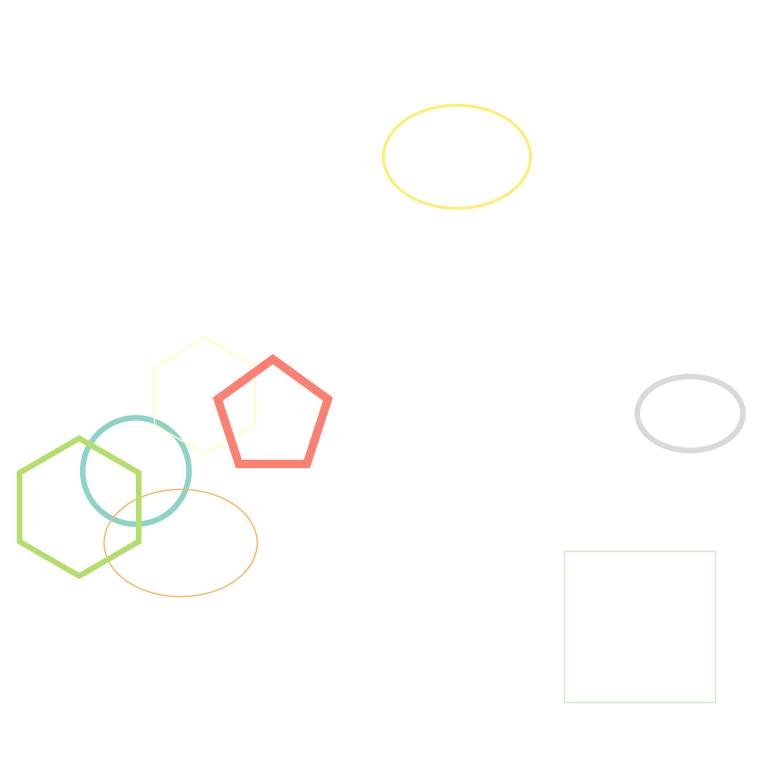[{"shape": "circle", "thickness": 2, "radius": 0.35, "center": [0.176, 0.388]}, {"shape": "hexagon", "thickness": 0.5, "radius": 0.38, "center": [0.266, 0.486]}, {"shape": "pentagon", "thickness": 3, "radius": 0.38, "center": [0.354, 0.458]}, {"shape": "oval", "thickness": 0.5, "radius": 0.5, "center": [0.235, 0.295]}, {"shape": "hexagon", "thickness": 2, "radius": 0.45, "center": [0.103, 0.341]}, {"shape": "oval", "thickness": 2, "radius": 0.34, "center": [0.896, 0.463]}, {"shape": "square", "thickness": 0.5, "radius": 0.49, "center": [0.831, 0.186]}, {"shape": "oval", "thickness": 1, "radius": 0.48, "center": [0.593, 0.796]}]